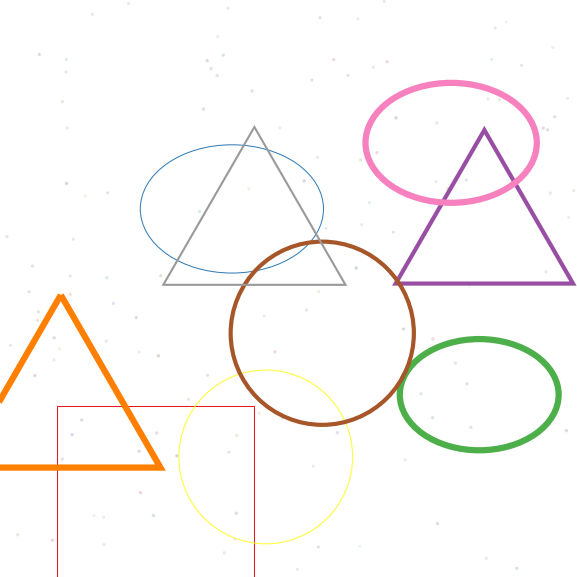[{"shape": "square", "thickness": 0.5, "radius": 0.85, "center": [0.269, 0.125]}, {"shape": "oval", "thickness": 0.5, "radius": 0.79, "center": [0.402, 0.637]}, {"shape": "oval", "thickness": 3, "radius": 0.69, "center": [0.83, 0.316]}, {"shape": "triangle", "thickness": 2, "radius": 0.89, "center": [0.839, 0.597]}, {"shape": "triangle", "thickness": 3, "radius": 1.0, "center": [0.105, 0.289]}, {"shape": "circle", "thickness": 0.5, "radius": 0.75, "center": [0.46, 0.208]}, {"shape": "circle", "thickness": 2, "radius": 0.79, "center": [0.558, 0.422]}, {"shape": "oval", "thickness": 3, "radius": 0.74, "center": [0.781, 0.752]}, {"shape": "triangle", "thickness": 1, "radius": 0.91, "center": [0.44, 0.597]}]